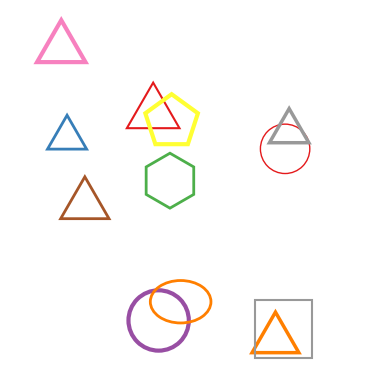[{"shape": "circle", "thickness": 1, "radius": 0.32, "center": [0.741, 0.613]}, {"shape": "triangle", "thickness": 1.5, "radius": 0.39, "center": [0.398, 0.706]}, {"shape": "triangle", "thickness": 2, "radius": 0.29, "center": [0.174, 0.642]}, {"shape": "hexagon", "thickness": 2, "radius": 0.36, "center": [0.441, 0.531]}, {"shape": "circle", "thickness": 3, "radius": 0.39, "center": [0.412, 0.168]}, {"shape": "oval", "thickness": 2, "radius": 0.39, "center": [0.469, 0.216]}, {"shape": "triangle", "thickness": 2.5, "radius": 0.35, "center": [0.715, 0.119]}, {"shape": "pentagon", "thickness": 3, "radius": 0.36, "center": [0.446, 0.684]}, {"shape": "triangle", "thickness": 2, "radius": 0.36, "center": [0.22, 0.468]}, {"shape": "triangle", "thickness": 3, "radius": 0.36, "center": [0.159, 0.875]}, {"shape": "square", "thickness": 1.5, "radius": 0.37, "center": [0.736, 0.146]}, {"shape": "triangle", "thickness": 2.5, "radius": 0.3, "center": [0.751, 0.659]}]